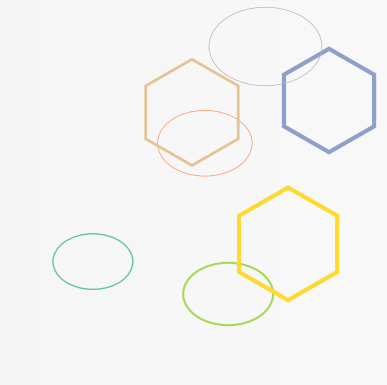[{"shape": "oval", "thickness": 1, "radius": 0.52, "center": [0.24, 0.321]}, {"shape": "oval", "thickness": 0.5, "radius": 0.61, "center": [0.529, 0.628]}, {"shape": "hexagon", "thickness": 3, "radius": 0.67, "center": [0.849, 0.739]}, {"shape": "oval", "thickness": 1.5, "radius": 0.58, "center": [0.589, 0.236]}, {"shape": "hexagon", "thickness": 3, "radius": 0.73, "center": [0.744, 0.367]}, {"shape": "hexagon", "thickness": 2, "radius": 0.69, "center": [0.495, 0.708]}, {"shape": "oval", "thickness": 0.5, "radius": 0.73, "center": [0.685, 0.879]}]